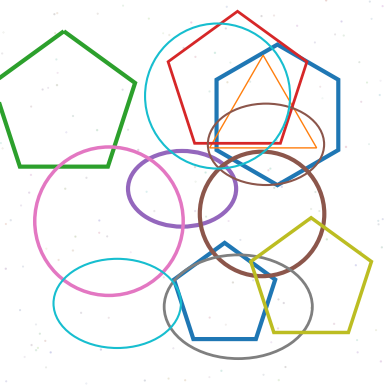[{"shape": "hexagon", "thickness": 3, "radius": 0.91, "center": [0.721, 0.702]}, {"shape": "pentagon", "thickness": 3, "radius": 0.69, "center": [0.583, 0.231]}, {"shape": "triangle", "thickness": 1, "radius": 0.8, "center": [0.683, 0.696]}, {"shape": "pentagon", "thickness": 3, "radius": 0.97, "center": [0.166, 0.724]}, {"shape": "pentagon", "thickness": 2, "radius": 0.95, "center": [0.617, 0.781]}, {"shape": "oval", "thickness": 3, "radius": 0.7, "center": [0.473, 0.51]}, {"shape": "circle", "thickness": 3, "radius": 0.81, "center": [0.681, 0.444]}, {"shape": "oval", "thickness": 1.5, "radius": 0.76, "center": [0.691, 0.625]}, {"shape": "circle", "thickness": 2.5, "radius": 0.96, "center": [0.283, 0.425]}, {"shape": "oval", "thickness": 2, "radius": 0.96, "center": [0.619, 0.203]}, {"shape": "pentagon", "thickness": 2.5, "radius": 0.82, "center": [0.808, 0.27]}, {"shape": "oval", "thickness": 1.5, "radius": 0.83, "center": [0.304, 0.212]}, {"shape": "circle", "thickness": 1.5, "radius": 0.94, "center": [0.565, 0.751]}]